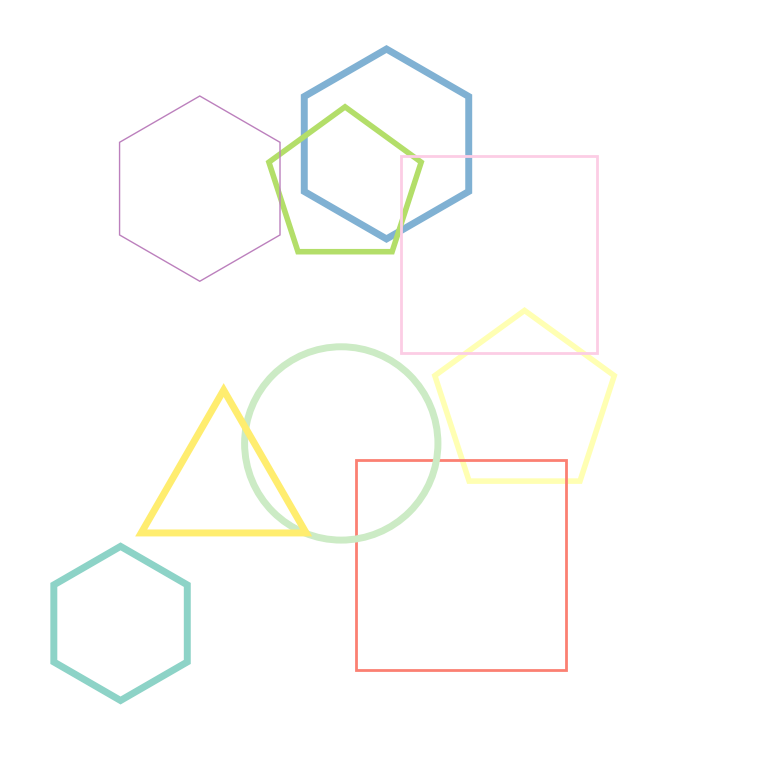[{"shape": "hexagon", "thickness": 2.5, "radius": 0.5, "center": [0.157, 0.19]}, {"shape": "pentagon", "thickness": 2, "radius": 0.61, "center": [0.681, 0.474]}, {"shape": "square", "thickness": 1, "radius": 0.68, "center": [0.599, 0.266]}, {"shape": "hexagon", "thickness": 2.5, "radius": 0.62, "center": [0.502, 0.813]}, {"shape": "pentagon", "thickness": 2, "radius": 0.52, "center": [0.448, 0.757]}, {"shape": "square", "thickness": 1, "radius": 0.64, "center": [0.648, 0.669]}, {"shape": "hexagon", "thickness": 0.5, "radius": 0.6, "center": [0.259, 0.755]}, {"shape": "circle", "thickness": 2.5, "radius": 0.63, "center": [0.443, 0.424]}, {"shape": "triangle", "thickness": 2.5, "radius": 0.62, "center": [0.29, 0.37]}]